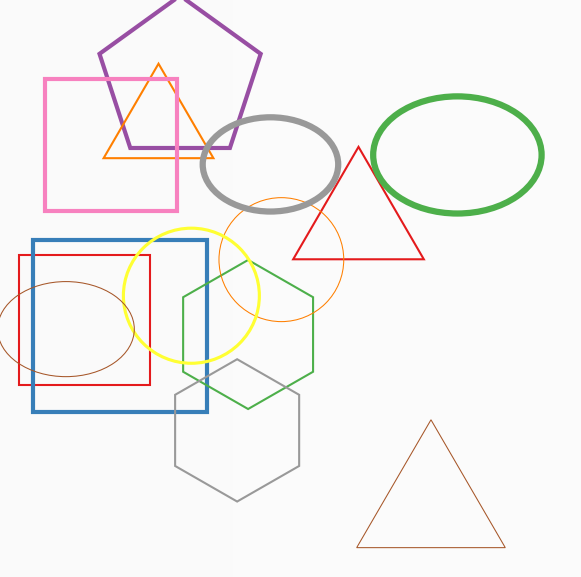[{"shape": "square", "thickness": 1, "radius": 0.56, "center": [0.145, 0.445]}, {"shape": "triangle", "thickness": 1, "radius": 0.65, "center": [0.617, 0.615]}, {"shape": "square", "thickness": 2, "radius": 0.75, "center": [0.206, 0.435]}, {"shape": "oval", "thickness": 3, "radius": 0.72, "center": [0.787, 0.731]}, {"shape": "hexagon", "thickness": 1, "radius": 0.65, "center": [0.427, 0.42]}, {"shape": "pentagon", "thickness": 2, "radius": 0.73, "center": [0.31, 0.861]}, {"shape": "triangle", "thickness": 1, "radius": 0.55, "center": [0.273, 0.78]}, {"shape": "circle", "thickness": 0.5, "radius": 0.54, "center": [0.484, 0.55]}, {"shape": "circle", "thickness": 1.5, "radius": 0.58, "center": [0.329, 0.487]}, {"shape": "triangle", "thickness": 0.5, "radius": 0.74, "center": [0.741, 0.125]}, {"shape": "oval", "thickness": 0.5, "radius": 0.59, "center": [0.113, 0.429]}, {"shape": "square", "thickness": 2, "radius": 0.57, "center": [0.191, 0.748]}, {"shape": "oval", "thickness": 3, "radius": 0.58, "center": [0.465, 0.714]}, {"shape": "hexagon", "thickness": 1, "radius": 0.62, "center": [0.408, 0.254]}]